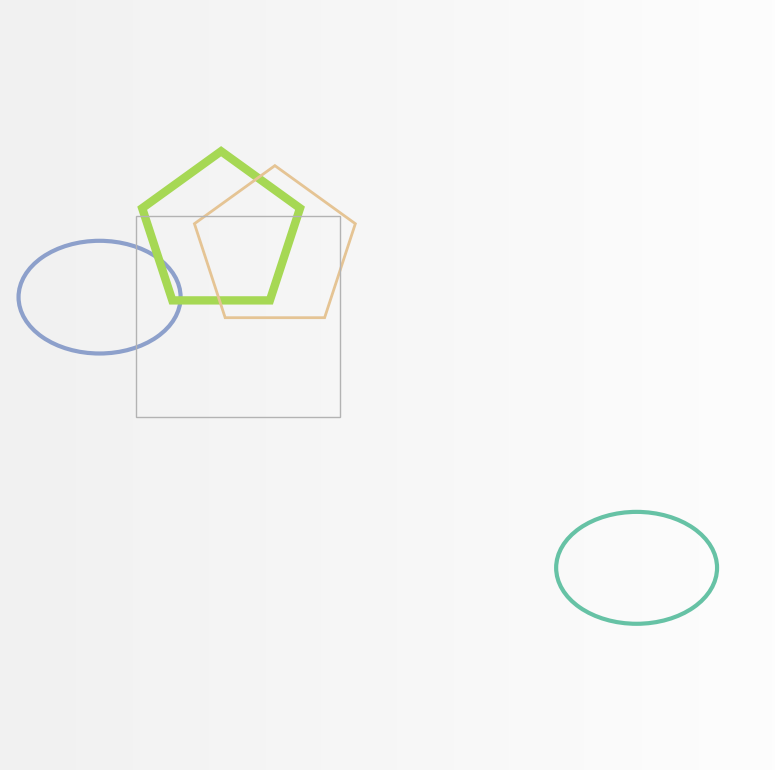[{"shape": "oval", "thickness": 1.5, "radius": 0.52, "center": [0.821, 0.263]}, {"shape": "oval", "thickness": 1.5, "radius": 0.52, "center": [0.128, 0.614]}, {"shape": "pentagon", "thickness": 3, "radius": 0.54, "center": [0.285, 0.697]}, {"shape": "pentagon", "thickness": 1, "radius": 0.55, "center": [0.355, 0.676]}, {"shape": "square", "thickness": 0.5, "radius": 0.66, "center": [0.307, 0.589]}]